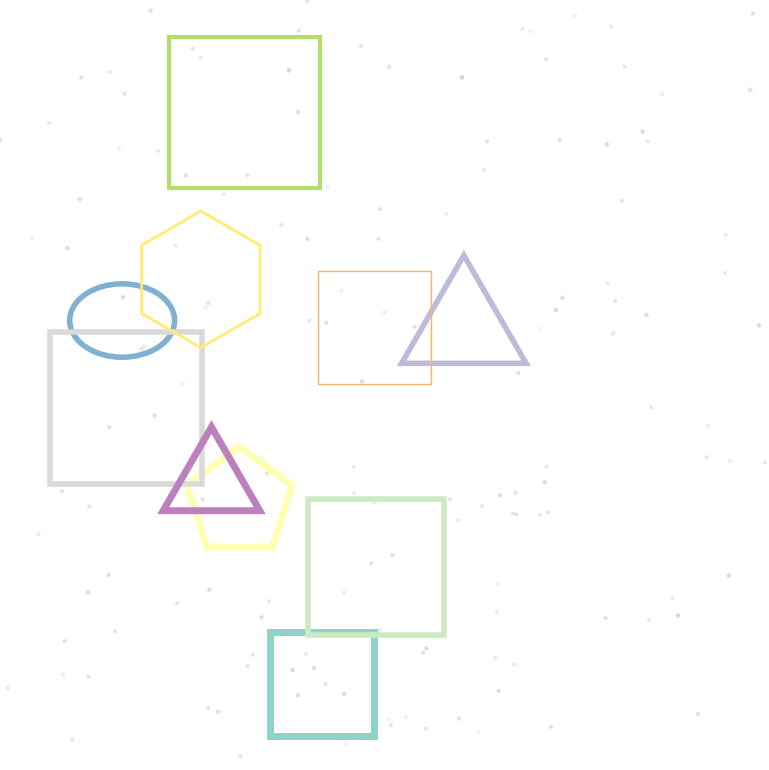[{"shape": "square", "thickness": 2.5, "radius": 0.34, "center": [0.418, 0.112]}, {"shape": "pentagon", "thickness": 2.5, "radius": 0.36, "center": [0.311, 0.348]}, {"shape": "triangle", "thickness": 2, "radius": 0.47, "center": [0.602, 0.575]}, {"shape": "oval", "thickness": 2, "radius": 0.34, "center": [0.159, 0.584]}, {"shape": "square", "thickness": 0.5, "radius": 0.36, "center": [0.486, 0.575]}, {"shape": "square", "thickness": 1.5, "radius": 0.49, "center": [0.317, 0.854]}, {"shape": "square", "thickness": 2, "radius": 0.49, "center": [0.163, 0.47]}, {"shape": "triangle", "thickness": 2.5, "radius": 0.36, "center": [0.275, 0.373]}, {"shape": "square", "thickness": 2, "radius": 0.44, "center": [0.488, 0.264]}, {"shape": "hexagon", "thickness": 1, "radius": 0.44, "center": [0.261, 0.637]}]